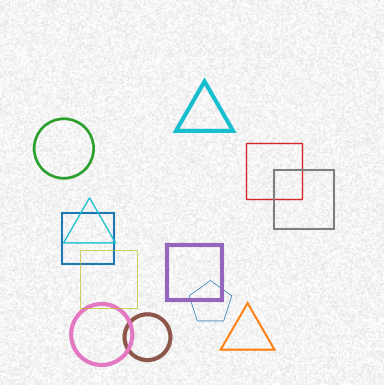[{"shape": "square", "thickness": 1.5, "radius": 0.33, "center": [0.229, 0.381]}, {"shape": "pentagon", "thickness": 0.5, "radius": 0.29, "center": [0.547, 0.213]}, {"shape": "triangle", "thickness": 1.5, "radius": 0.4, "center": [0.643, 0.132]}, {"shape": "circle", "thickness": 2, "radius": 0.39, "center": [0.166, 0.614]}, {"shape": "square", "thickness": 1, "radius": 0.37, "center": [0.711, 0.556]}, {"shape": "square", "thickness": 3, "radius": 0.36, "center": [0.506, 0.293]}, {"shape": "circle", "thickness": 3, "radius": 0.3, "center": [0.383, 0.124]}, {"shape": "circle", "thickness": 3, "radius": 0.4, "center": [0.264, 0.131]}, {"shape": "square", "thickness": 1.5, "radius": 0.39, "center": [0.791, 0.482]}, {"shape": "square", "thickness": 0.5, "radius": 0.38, "center": [0.282, 0.275]}, {"shape": "triangle", "thickness": 3, "radius": 0.43, "center": [0.531, 0.703]}, {"shape": "triangle", "thickness": 1, "radius": 0.39, "center": [0.233, 0.408]}]